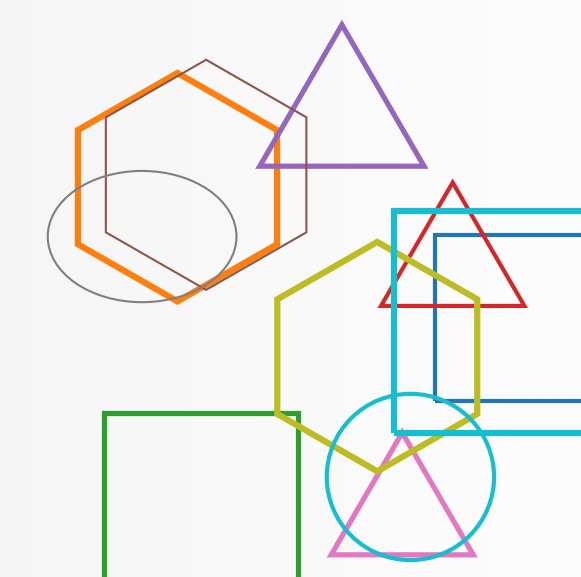[{"shape": "square", "thickness": 2, "radius": 0.72, "center": [0.892, 0.448]}, {"shape": "hexagon", "thickness": 3, "radius": 0.99, "center": [0.305, 0.675]}, {"shape": "square", "thickness": 2.5, "radius": 0.84, "center": [0.346, 0.117]}, {"shape": "triangle", "thickness": 2, "radius": 0.71, "center": [0.779, 0.541]}, {"shape": "triangle", "thickness": 2.5, "radius": 0.82, "center": [0.588, 0.793]}, {"shape": "hexagon", "thickness": 1, "radius": 1.0, "center": [0.355, 0.696]}, {"shape": "triangle", "thickness": 2.5, "radius": 0.71, "center": [0.692, 0.109]}, {"shape": "oval", "thickness": 1, "radius": 0.81, "center": [0.244, 0.59]}, {"shape": "hexagon", "thickness": 3, "radius": 0.99, "center": [0.649, 0.382]}, {"shape": "circle", "thickness": 2, "radius": 0.72, "center": [0.706, 0.173]}, {"shape": "square", "thickness": 3, "radius": 0.96, "center": [0.869, 0.441]}]